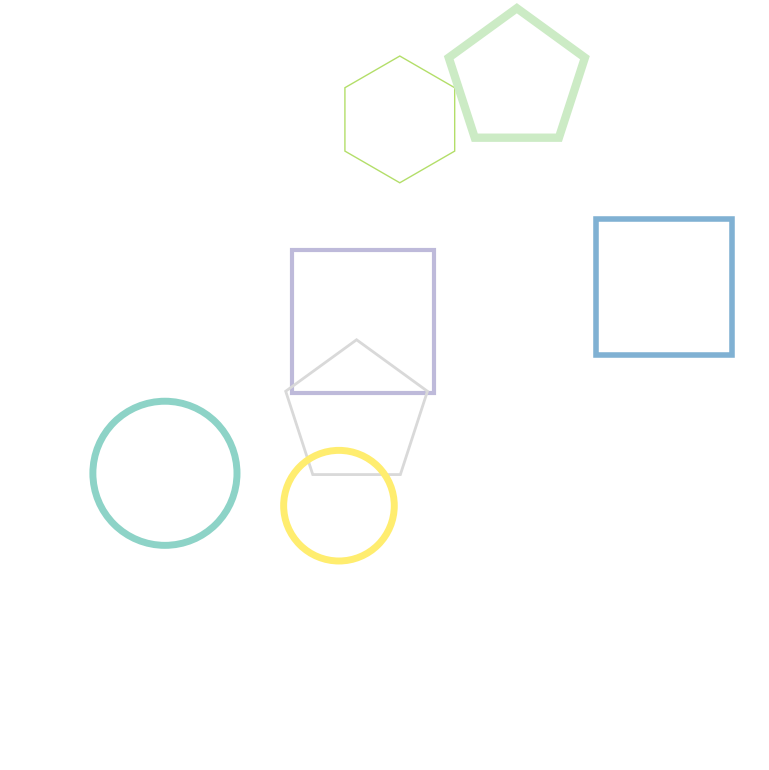[{"shape": "circle", "thickness": 2.5, "radius": 0.47, "center": [0.214, 0.385]}, {"shape": "square", "thickness": 1.5, "radius": 0.46, "center": [0.471, 0.583]}, {"shape": "square", "thickness": 2, "radius": 0.44, "center": [0.862, 0.627]}, {"shape": "hexagon", "thickness": 0.5, "radius": 0.41, "center": [0.519, 0.845]}, {"shape": "pentagon", "thickness": 1, "radius": 0.48, "center": [0.463, 0.462]}, {"shape": "pentagon", "thickness": 3, "radius": 0.46, "center": [0.671, 0.896]}, {"shape": "circle", "thickness": 2.5, "radius": 0.36, "center": [0.44, 0.343]}]